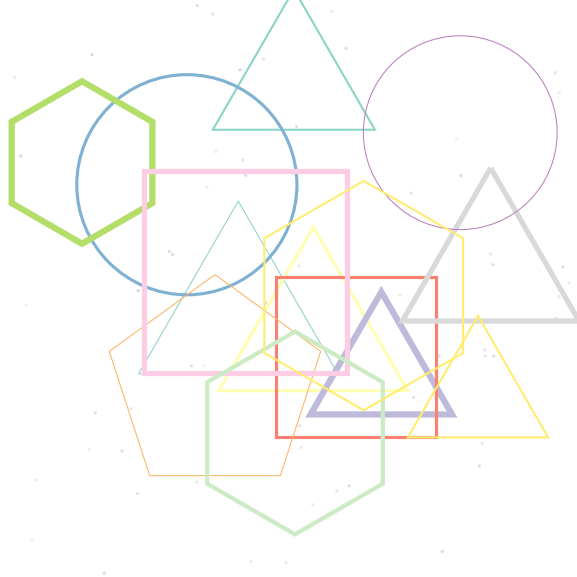[{"shape": "triangle", "thickness": 1, "radius": 0.81, "center": [0.509, 0.855]}, {"shape": "triangle", "thickness": 0.5, "radius": 1.0, "center": [0.413, 0.452]}, {"shape": "triangle", "thickness": 1.5, "radius": 0.94, "center": [0.543, 0.417]}, {"shape": "triangle", "thickness": 3, "radius": 0.71, "center": [0.66, 0.352]}, {"shape": "square", "thickness": 1.5, "radius": 0.69, "center": [0.617, 0.381]}, {"shape": "circle", "thickness": 1.5, "radius": 0.95, "center": [0.324, 0.679]}, {"shape": "pentagon", "thickness": 0.5, "radius": 0.96, "center": [0.372, 0.331]}, {"shape": "hexagon", "thickness": 3, "radius": 0.7, "center": [0.142, 0.718]}, {"shape": "square", "thickness": 2.5, "radius": 0.88, "center": [0.425, 0.528]}, {"shape": "triangle", "thickness": 2.5, "radius": 0.88, "center": [0.85, 0.532]}, {"shape": "circle", "thickness": 0.5, "radius": 0.84, "center": [0.797, 0.769]}, {"shape": "hexagon", "thickness": 2, "radius": 0.88, "center": [0.511, 0.249]}, {"shape": "hexagon", "thickness": 1, "radius": 0.99, "center": [0.63, 0.487]}, {"shape": "triangle", "thickness": 1, "radius": 0.7, "center": [0.828, 0.312]}]